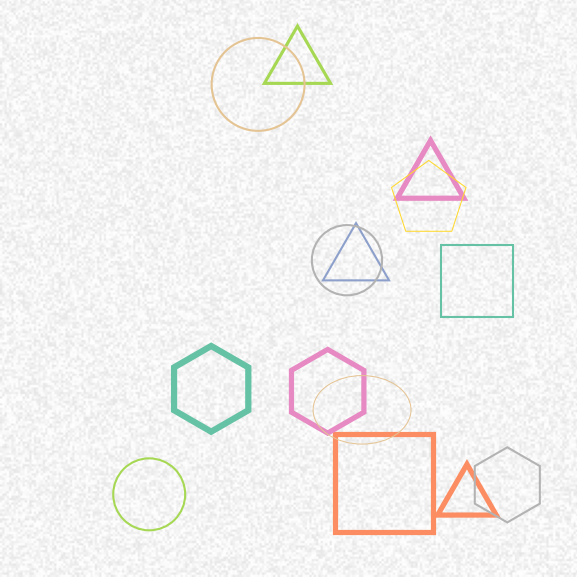[{"shape": "hexagon", "thickness": 3, "radius": 0.37, "center": [0.366, 0.326]}, {"shape": "square", "thickness": 1, "radius": 0.31, "center": [0.826, 0.512]}, {"shape": "triangle", "thickness": 2.5, "radius": 0.29, "center": [0.809, 0.137]}, {"shape": "square", "thickness": 2.5, "radius": 0.42, "center": [0.665, 0.163]}, {"shape": "triangle", "thickness": 1, "radius": 0.33, "center": [0.617, 0.547]}, {"shape": "triangle", "thickness": 2.5, "radius": 0.33, "center": [0.746, 0.689]}, {"shape": "hexagon", "thickness": 2.5, "radius": 0.36, "center": [0.567, 0.322]}, {"shape": "triangle", "thickness": 1.5, "radius": 0.33, "center": [0.515, 0.888]}, {"shape": "circle", "thickness": 1, "radius": 0.31, "center": [0.258, 0.143]}, {"shape": "pentagon", "thickness": 0.5, "radius": 0.34, "center": [0.742, 0.654]}, {"shape": "circle", "thickness": 1, "radius": 0.4, "center": [0.447, 0.853]}, {"shape": "oval", "thickness": 0.5, "radius": 0.42, "center": [0.627, 0.289]}, {"shape": "hexagon", "thickness": 1, "radius": 0.33, "center": [0.878, 0.16]}, {"shape": "circle", "thickness": 1, "radius": 0.3, "center": [0.601, 0.549]}]